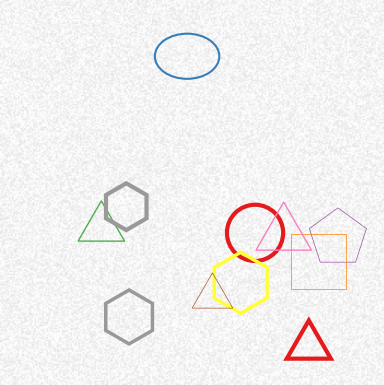[{"shape": "circle", "thickness": 3, "radius": 0.37, "center": [0.662, 0.395]}, {"shape": "triangle", "thickness": 3, "radius": 0.33, "center": [0.802, 0.101]}, {"shape": "oval", "thickness": 1.5, "radius": 0.42, "center": [0.486, 0.854]}, {"shape": "triangle", "thickness": 1, "radius": 0.35, "center": [0.263, 0.409]}, {"shape": "pentagon", "thickness": 0.5, "radius": 0.39, "center": [0.878, 0.382]}, {"shape": "square", "thickness": 0.5, "radius": 0.36, "center": [0.826, 0.321]}, {"shape": "hexagon", "thickness": 2.5, "radius": 0.4, "center": [0.625, 0.265]}, {"shape": "triangle", "thickness": 0.5, "radius": 0.31, "center": [0.552, 0.23]}, {"shape": "triangle", "thickness": 1, "radius": 0.42, "center": [0.737, 0.392]}, {"shape": "hexagon", "thickness": 2.5, "radius": 0.35, "center": [0.335, 0.177]}, {"shape": "hexagon", "thickness": 3, "radius": 0.3, "center": [0.328, 0.463]}]